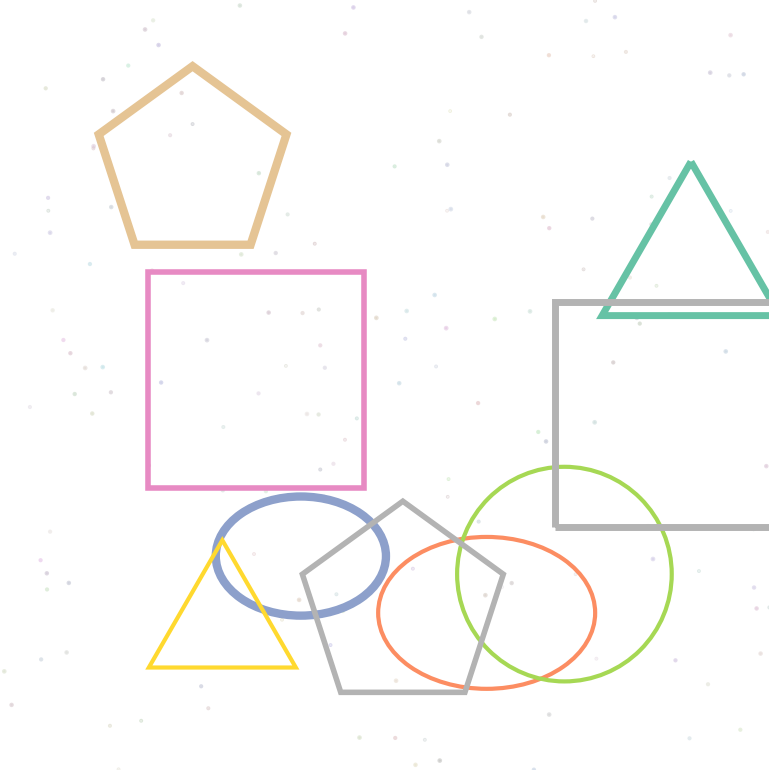[{"shape": "triangle", "thickness": 2.5, "radius": 0.67, "center": [0.897, 0.657]}, {"shape": "oval", "thickness": 1.5, "radius": 0.7, "center": [0.632, 0.204]}, {"shape": "oval", "thickness": 3, "radius": 0.55, "center": [0.391, 0.278]}, {"shape": "square", "thickness": 2, "radius": 0.7, "center": [0.333, 0.506]}, {"shape": "circle", "thickness": 1.5, "radius": 0.7, "center": [0.733, 0.254]}, {"shape": "triangle", "thickness": 1.5, "radius": 0.55, "center": [0.289, 0.188]}, {"shape": "pentagon", "thickness": 3, "radius": 0.64, "center": [0.25, 0.786]}, {"shape": "square", "thickness": 2.5, "radius": 0.73, "center": [0.866, 0.462]}, {"shape": "pentagon", "thickness": 2, "radius": 0.69, "center": [0.523, 0.212]}]